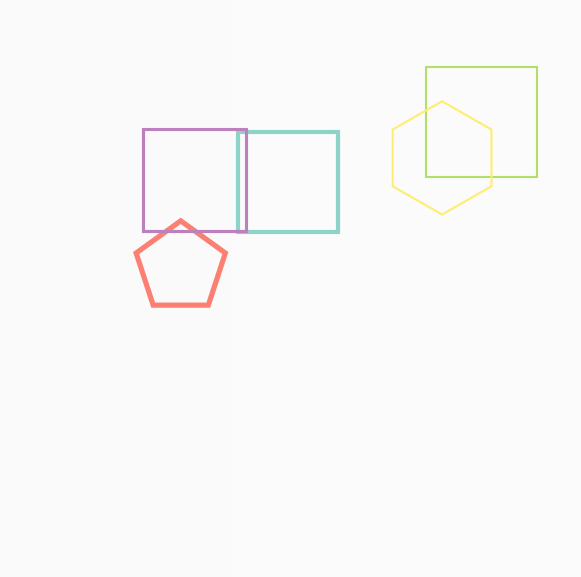[{"shape": "square", "thickness": 2, "radius": 0.43, "center": [0.495, 0.684]}, {"shape": "pentagon", "thickness": 2.5, "radius": 0.4, "center": [0.311, 0.536]}, {"shape": "square", "thickness": 1, "radius": 0.48, "center": [0.828, 0.787]}, {"shape": "square", "thickness": 1.5, "radius": 0.44, "center": [0.335, 0.687]}, {"shape": "hexagon", "thickness": 1, "radius": 0.49, "center": [0.761, 0.726]}]